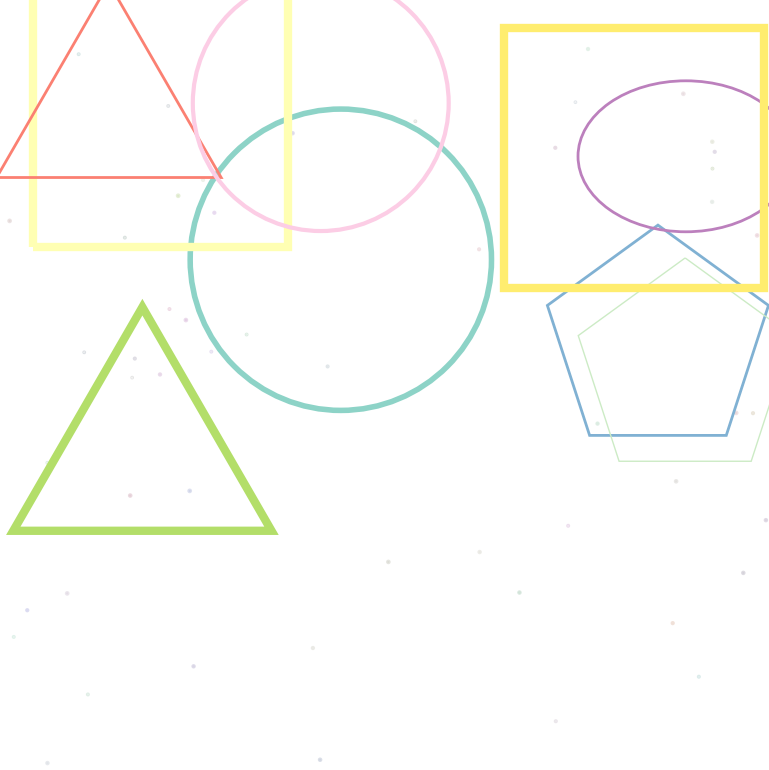[{"shape": "circle", "thickness": 2, "radius": 0.98, "center": [0.443, 0.663]}, {"shape": "square", "thickness": 3, "radius": 0.83, "center": [0.208, 0.845]}, {"shape": "triangle", "thickness": 1, "radius": 0.84, "center": [0.141, 0.854]}, {"shape": "pentagon", "thickness": 1, "radius": 0.75, "center": [0.854, 0.557]}, {"shape": "triangle", "thickness": 3, "radius": 0.97, "center": [0.185, 0.407]}, {"shape": "circle", "thickness": 1.5, "radius": 0.83, "center": [0.417, 0.866]}, {"shape": "oval", "thickness": 1, "radius": 0.7, "center": [0.891, 0.797]}, {"shape": "pentagon", "thickness": 0.5, "radius": 0.73, "center": [0.89, 0.519]}, {"shape": "square", "thickness": 3, "radius": 0.84, "center": [0.823, 0.795]}]